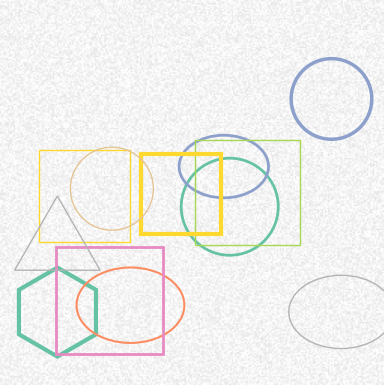[{"shape": "circle", "thickness": 2, "radius": 0.63, "center": [0.597, 0.463]}, {"shape": "hexagon", "thickness": 3, "radius": 0.58, "center": [0.149, 0.189]}, {"shape": "oval", "thickness": 1.5, "radius": 0.7, "center": [0.339, 0.207]}, {"shape": "circle", "thickness": 2.5, "radius": 0.52, "center": [0.861, 0.743]}, {"shape": "oval", "thickness": 2, "radius": 0.58, "center": [0.581, 0.567]}, {"shape": "square", "thickness": 2, "radius": 0.69, "center": [0.285, 0.22]}, {"shape": "square", "thickness": 1, "radius": 0.68, "center": [0.643, 0.499]}, {"shape": "square", "thickness": 1, "radius": 0.59, "center": [0.219, 0.491]}, {"shape": "square", "thickness": 3, "radius": 0.52, "center": [0.47, 0.496]}, {"shape": "circle", "thickness": 1, "radius": 0.54, "center": [0.291, 0.51]}, {"shape": "triangle", "thickness": 1, "radius": 0.64, "center": [0.149, 0.362]}, {"shape": "oval", "thickness": 1, "radius": 0.68, "center": [0.886, 0.19]}]